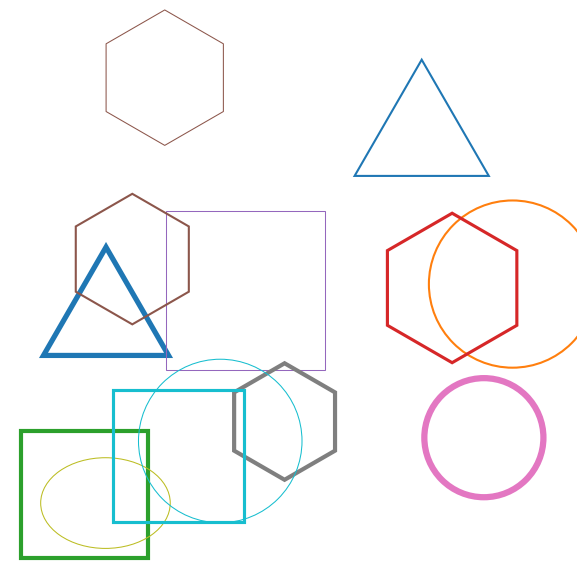[{"shape": "triangle", "thickness": 1, "radius": 0.67, "center": [0.73, 0.762]}, {"shape": "triangle", "thickness": 2.5, "radius": 0.63, "center": [0.184, 0.446]}, {"shape": "circle", "thickness": 1, "radius": 0.72, "center": [0.887, 0.507]}, {"shape": "square", "thickness": 2, "radius": 0.55, "center": [0.146, 0.143]}, {"shape": "hexagon", "thickness": 1.5, "radius": 0.65, "center": [0.783, 0.501]}, {"shape": "square", "thickness": 0.5, "radius": 0.69, "center": [0.425, 0.496]}, {"shape": "hexagon", "thickness": 1, "radius": 0.57, "center": [0.229, 0.551]}, {"shape": "hexagon", "thickness": 0.5, "radius": 0.59, "center": [0.285, 0.865]}, {"shape": "circle", "thickness": 3, "radius": 0.52, "center": [0.838, 0.241]}, {"shape": "hexagon", "thickness": 2, "radius": 0.5, "center": [0.493, 0.269]}, {"shape": "oval", "thickness": 0.5, "radius": 0.56, "center": [0.183, 0.128]}, {"shape": "square", "thickness": 1.5, "radius": 0.57, "center": [0.309, 0.21]}, {"shape": "circle", "thickness": 0.5, "radius": 0.71, "center": [0.381, 0.236]}]